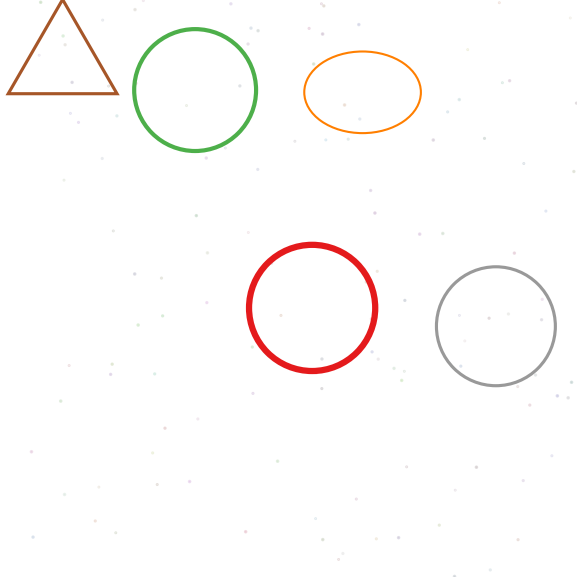[{"shape": "circle", "thickness": 3, "radius": 0.55, "center": [0.54, 0.466]}, {"shape": "circle", "thickness": 2, "radius": 0.53, "center": [0.338, 0.843]}, {"shape": "oval", "thickness": 1, "radius": 0.5, "center": [0.628, 0.839]}, {"shape": "triangle", "thickness": 1.5, "radius": 0.54, "center": [0.108, 0.891]}, {"shape": "circle", "thickness": 1.5, "radius": 0.51, "center": [0.859, 0.434]}]